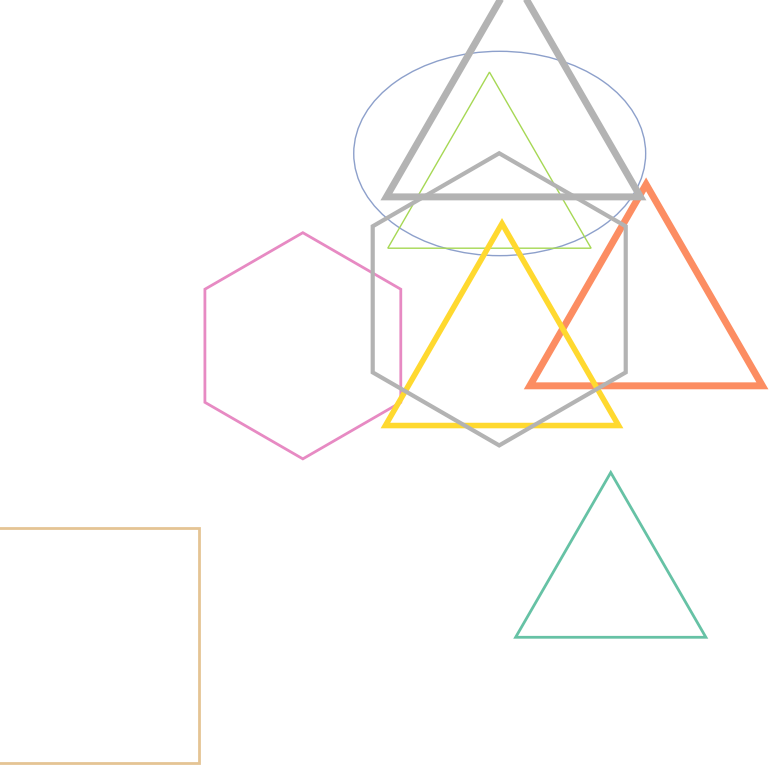[{"shape": "triangle", "thickness": 1, "radius": 0.71, "center": [0.793, 0.244]}, {"shape": "triangle", "thickness": 2.5, "radius": 0.87, "center": [0.839, 0.586]}, {"shape": "oval", "thickness": 0.5, "radius": 0.95, "center": [0.649, 0.801]}, {"shape": "hexagon", "thickness": 1, "radius": 0.73, "center": [0.393, 0.551]}, {"shape": "triangle", "thickness": 0.5, "radius": 0.76, "center": [0.636, 0.754]}, {"shape": "triangle", "thickness": 2, "radius": 0.87, "center": [0.652, 0.535]}, {"shape": "square", "thickness": 1, "radius": 0.76, "center": [0.105, 0.162]}, {"shape": "hexagon", "thickness": 1.5, "radius": 0.95, "center": [0.648, 0.611]}, {"shape": "triangle", "thickness": 2.5, "radius": 0.95, "center": [0.667, 0.84]}]